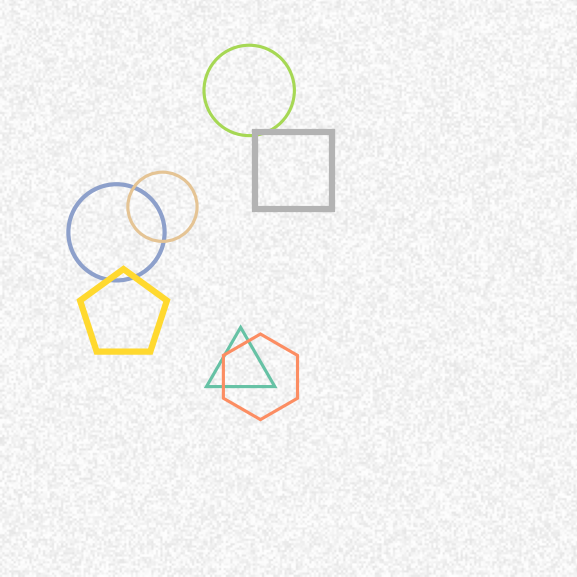[{"shape": "triangle", "thickness": 1.5, "radius": 0.34, "center": [0.417, 0.364]}, {"shape": "hexagon", "thickness": 1.5, "radius": 0.37, "center": [0.451, 0.347]}, {"shape": "circle", "thickness": 2, "radius": 0.42, "center": [0.202, 0.597]}, {"shape": "circle", "thickness": 1.5, "radius": 0.39, "center": [0.431, 0.843]}, {"shape": "pentagon", "thickness": 3, "radius": 0.4, "center": [0.214, 0.454]}, {"shape": "circle", "thickness": 1.5, "radius": 0.3, "center": [0.281, 0.641]}, {"shape": "square", "thickness": 3, "radius": 0.33, "center": [0.508, 0.704]}]